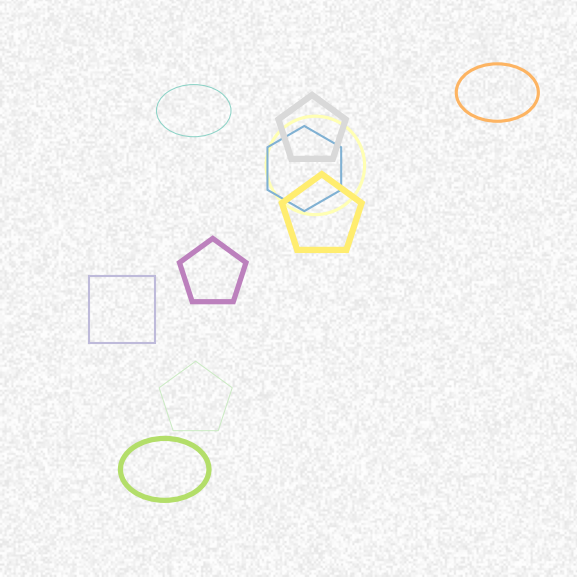[{"shape": "oval", "thickness": 0.5, "radius": 0.32, "center": [0.335, 0.808]}, {"shape": "circle", "thickness": 1.5, "radius": 0.43, "center": [0.546, 0.713]}, {"shape": "square", "thickness": 1, "radius": 0.29, "center": [0.211, 0.464]}, {"shape": "hexagon", "thickness": 1, "radius": 0.37, "center": [0.527, 0.707]}, {"shape": "oval", "thickness": 1.5, "radius": 0.36, "center": [0.861, 0.839]}, {"shape": "oval", "thickness": 2.5, "radius": 0.38, "center": [0.285, 0.186]}, {"shape": "pentagon", "thickness": 3, "radius": 0.31, "center": [0.54, 0.774]}, {"shape": "pentagon", "thickness": 2.5, "radius": 0.3, "center": [0.368, 0.526]}, {"shape": "pentagon", "thickness": 0.5, "radius": 0.33, "center": [0.339, 0.307]}, {"shape": "pentagon", "thickness": 3, "radius": 0.36, "center": [0.557, 0.625]}]